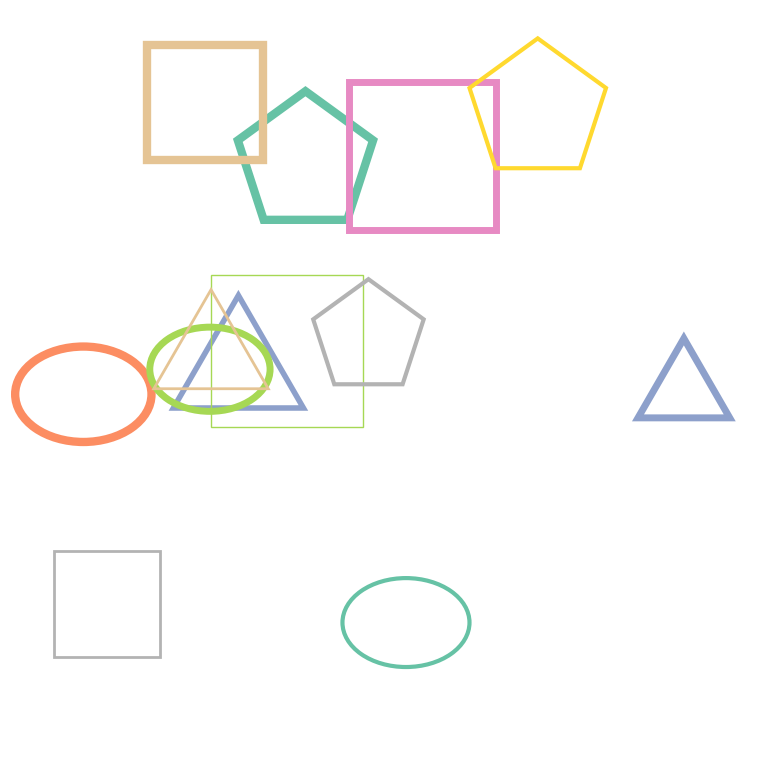[{"shape": "oval", "thickness": 1.5, "radius": 0.41, "center": [0.527, 0.191]}, {"shape": "pentagon", "thickness": 3, "radius": 0.46, "center": [0.397, 0.789]}, {"shape": "oval", "thickness": 3, "radius": 0.44, "center": [0.108, 0.488]}, {"shape": "triangle", "thickness": 2, "radius": 0.49, "center": [0.31, 0.519]}, {"shape": "triangle", "thickness": 2.5, "radius": 0.34, "center": [0.888, 0.492]}, {"shape": "square", "thickness": 2.5, "radius": 0.48, "center": [0.549, 0.797]}, {"shape": "oval", "thickness": 2.5, "radius": 0.39, "center": [0.273, 0.52]}, {"shape": "square", "thickness": 0.5, "radius": 0.49, "center": [0.373, 0.544]}, {"shape": "pentagon", "thickness": 1.5, "radius": 0.47, "center": [0.698, 0.857]}, {"shape": "triangle", "thickness": 1, "radius": 0.43, "center": [0.274, 0.538]}, {"shape": "square", "thickness": 3, "radius": 0.38, "center": [0.266, 0.867]}, {"shape": "pentagon", "thickness": 1.5, "radius": 0.38, "center": [0.479, 0.562]}, {"shape": "square", "thickness": 1, "radius": 0.34, "center": [0.139, 0.216]}]